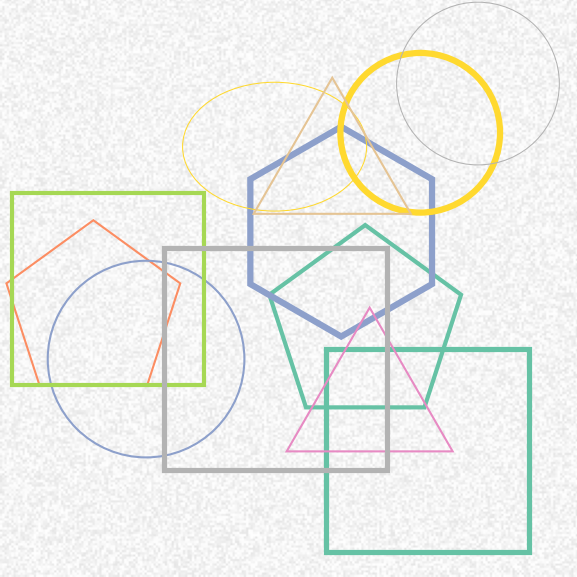[{"shape": "pentagon", "thickness": 2, "radius": 0.87, "center": [0.632, 0.435]}, {"shape": "square", "thickness": 2.5, "radius": 0.88, "center": [0.74, 0.22]}, {"shape": "pentagon", "thickness": 1, "radius": 0.79, "center": [0.162, 0.459]}, {"shape": "circle", "thickness": 1, "radius": 0.85, "center": [0.253, 0.377]}, {"shape": "hexagon", "thickness": 3, "radius": 0.91, "center": [0.591, 0.598]}, {"shape": "triangle", "thickness": 1, "radius": 0.83, "center": [0.64, 0.3]}, {"shape": "square", "thickness": 2, "radius": 0.83, "center": [0.187, 0.498]}, {"shape": "circle", "thickness": 3, "radius": 0.69, "center": [0.728, 0.769]}, {"shape": "oval", "thickness": 0.5, "radius": 0.8, "center": [0.476, 0.745]}, {"shape": "triangle", "thickness": 1, "radius": 0.79, "center": [0.575, 0.707]}, {"shape": "square", "thickness": 2.5, "radius": 0.96, "center": [0.477, 0.377]}, {"shape": "circle", "thickness": 0.5, "radius": 0.7, "center": [0.828, 0.854]}]